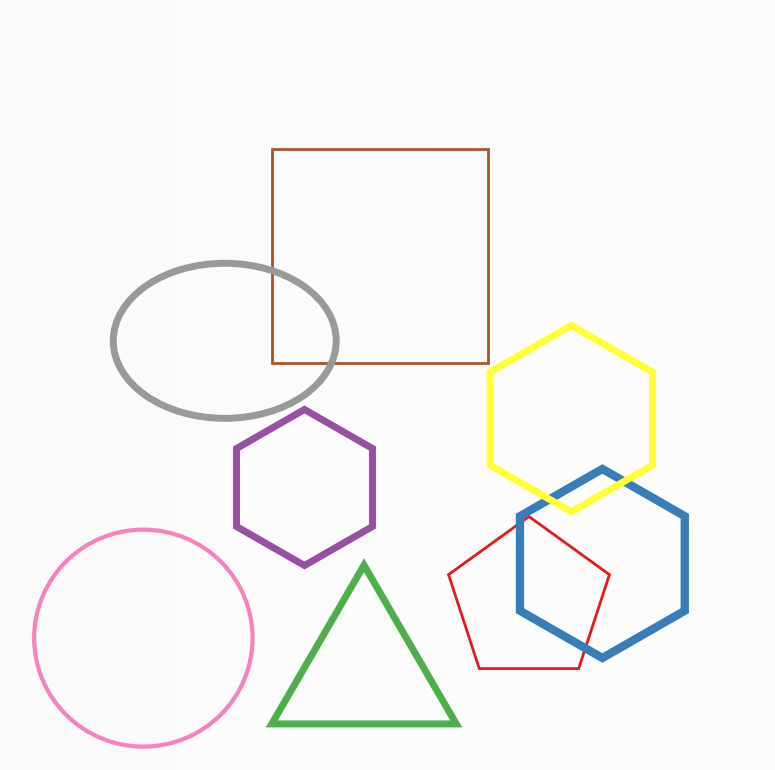[{"shape": "pentagon", "thickness": 1, "radius": 0.55, "center": [0.683, 0.22]}, {"shape": "hexagon", "thickness": 3, "radius": 0.61, "center": [0.777, 0.268]}, {"shape": "triangle", "thickness": 2.5, "radius": 0.69, "center": [0.47, 0.129]}, {"shape": "hexagon", "thickness": 2.5, "radius": 0.51, "center": [0.393, 0.367]}, {"shape": "hexagon", "thickness": 2.5, "radius": 0.6, "center": [0.737, 0.456]}, {"shape": "square", "thickness": 1, "radius": 0.7, "center": [0.49, 0.667]}, {"shape": "circle", "thickness": 1.5, "radius": 0.7, "center": [0.185, 0.171]}, {"shape": "oval", "thickness": 2.5, "radius": 0.72, "center": [0.29, 0.557]}]